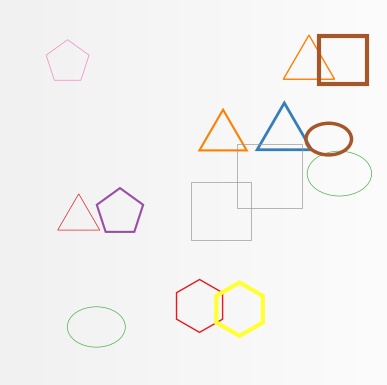[{"shape": "triangle", "thickness": 0.5, "radius": 0.31, "center": [0.203, 0.434]}, {"shape": "hexagon", "thickness": 1, "radius": 0.34, "center": [0.515, 0.205]}, {"shape": "triangle", "thickness": 2, "radius": 0.41, "center": [0.734, 0.652]}, {"shape": "oval", "thickness": 0.5, "radius": 0.37, "center": [0.249, 0.151]}, {"shape": "oval", "thickness": 0.5, "radius": 0.42, "center": [0.876, 0.549]}, {"shape": "pentagon", "thickness": 1.5, "radius": 0.31, "center": [0.31, 0.449]}, {"shape": "triangle", "thickness": 1, "radius": 0.38, "center": [0.797, 0.832]}, {"shape": "triangle", "thickness": 1.5, "radius": 0.35, "center": [0.576, 0.645]}, {"shape": "hexagon", "thickness": 3, "radius": 0.35, "center": [0.618, 0.197]}, {"shape": "square", "thickness": 3, "radius": 0.31, "center": [0.885, 0.844]}, {"shape": "oval", "thickness": 2.5, "radius": 0.29, "center": [0.848, 0.639]}, {"shape": "pentagon", "thickness": 0.5, "radius": 0.29, "center": [0.174, 0.839]}, {"shape": "square", "thickness": 0.5, "radius": 0.42, "center": [0.695, 0.543]}, {"shape": "square", "thickness": 0.5, "radius": 0.38, "center": [0.57, 0.452]}]